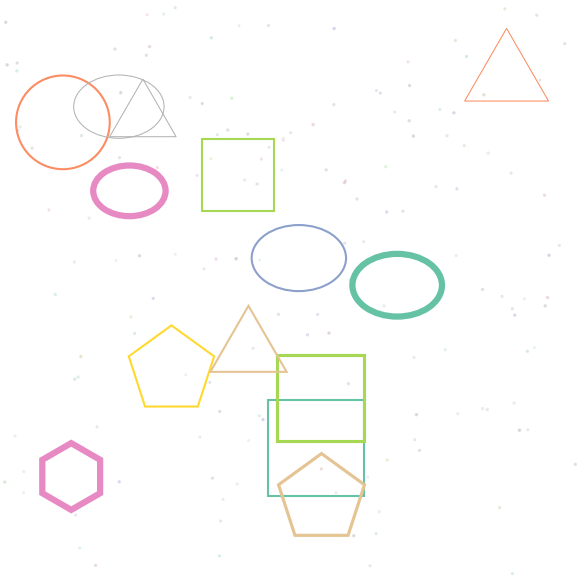[{"shape": "square", "thickness": 1, "radius": 0.42, "center": [0.548, 0.224]}, {"shape": "oval", "thickness": 3, "radius": 0.39, "center": [0.688, 0.505]}, {"shape": "circle", "thickness": 1, "radius": 0.41, "center": [0.109, 0.787]}, {"shape": "triangle", "thickness": 0.5, "radius": 0.42, "center": [0.877, 0.866]}, {"shape": "oval", "thickness": 1, "radius": 0.41, "center": [0.517, 0.552]}, {"shape": "hexagon", "thickness": 3, "radius": 0.29, "center": [0.123, 0.174]}, {"shape": "oval", "thickness": 3, "radius": 0.31, "center": [0.224, 0.669]}, {"shape": "square", "thickness": 1, "radius": 0.31, "center": [0.412, 0.695]}, {"shape": "square", "thickness": 1.5, "radius": 0.37, "center": [0.555, 0.31]}, {"shape": "pentagon", "thickness": 1, "radius": 0.39, "center": [0.297, 0.358]}, {"shape": "triangle", "thickness": 1, "radius": 0.38, "center": [0.43, 0.393]}, {"shape": "pentagon", "thickness": 1.5, "radius": 0.39, "center": [0.557, 0.135]}, {"shape": "triangle", "thickness": 0.5, "radius": 0.33, "center": [0.247, 0.796]}, {"shape": "oval", "thickness": 0.5, "radius": 0.39, "center": [0.206, 0.814]}]